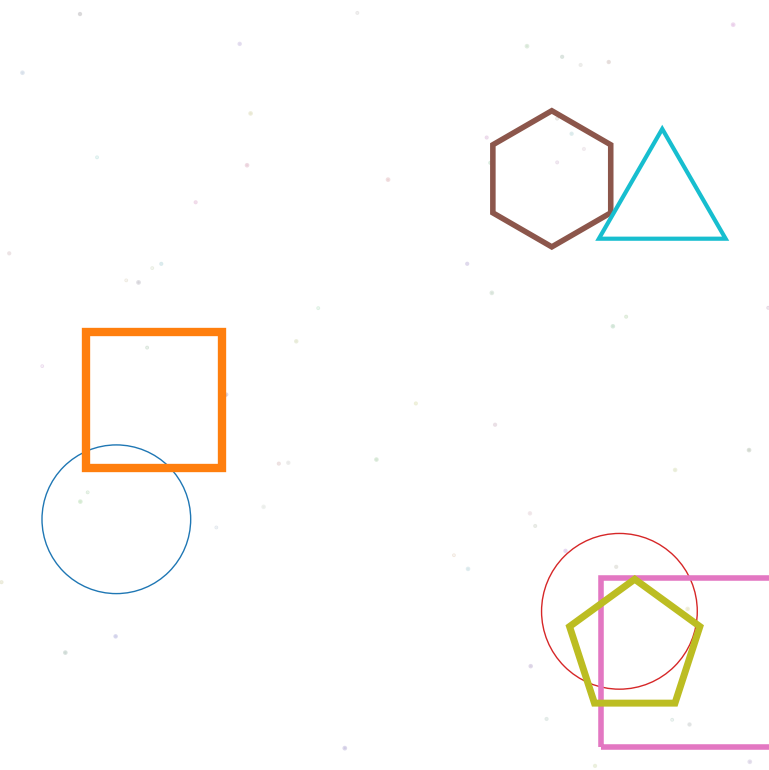[{"shape": "circle", "thickness": 0.5, "radius": 0.48, "center": [0.151, 0.326]}, {"shape": "square", "thickness": 3, "radius": 0.44, "center": [0.2, 0.481]}, {"shape": "circle", "thickness": 0.5, "radius": 0.51, "center": [0.804, 0.206]}, {"shape": "hexagon", "thickness": 2, "radius": 0.44, "center": [0.717, 0.768]}, {"shape": "square", "thickness": 2, "radius": 0.55, "center": [0.89, 0.14]}, {"shape": "pentagon", "thickness": 2.5, "radius": 0.44, "center": [0.824, 0.159]}, {"shape": "triangle", "thickness": 1.5, "radius": 0.48, "center": [0.86, 0.738]}]